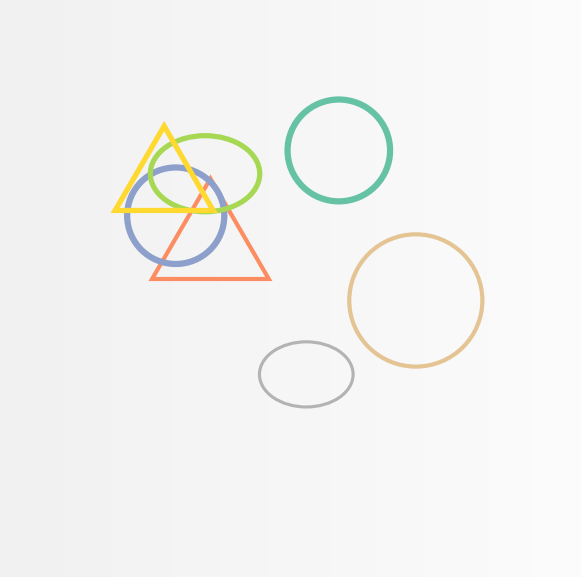[{"shape": "circle", "thickness": 3, "radius": 0.44, "center": [0.583, 0.739]}, {"shape": "triangle", "thickness": 2, "radius": 0.58, "center": [0.362, 0.574]}, {"shape": "circle", "thickness": 3, "radius": 0.42, "center": [0.302, 0.626]}, {"shape": "oval", "thickness": 2.5, "radius": 0.47, "center": [0.353, 0.698]}, {"shape": "triangle", "thickness": 2.5, "radius": 0.49, "center": [0.282, 0.683]}, {"shape": "circle", "thickness": 2, "radius": 0.57, "center": [0.715, 0.479]}, {"shape": "oval", "thickness": 1.5, "radius": 0.4, "center": [0.527, 0.351]}]